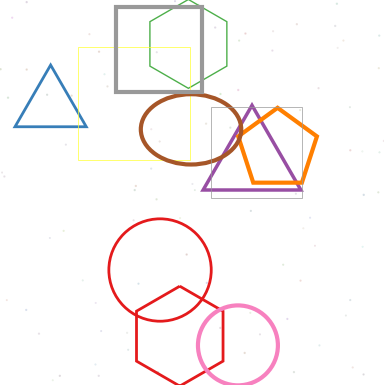[{"shape": "hexagon", "thickness": 2, "radius": 0.65, "center": [0.467, 0.127]}, {"shape": "circle", "thickness": 2, "radius": 0.66, "center": [0.416, 0.299]}, {"shape": "triangle", "thickness": 2, "radius": 0.53, "center": [0.132, 0.724]}, {"shape": "hexagon", "thickness": 1, "radius": 0.58, "center": [0.489, 0.886]}, {"shape": "triangle", "thickness": 2.5, "radius": 0.73, "center": [0.655, 0.58]}, {"shape": "pentagon", "thickness": 3, "radius": 0.54, "center": [0.721, 0.612]}, {"shape": "square", "thickness": 0.5, "radius": 0.73, "center": [0.347, 0.732]}, {"shape": "oval", "thickness": 3, "radius": 0.65, "center": [0.496, 0.664]}, {"shape": "circle", "thickness": 3, "radius": 0.52, "center": [0.618, 0.103]}, {"shape": "square", "thickness": 0.5, "radius": 0.59, "center": [0.667, 0.605]}, {"shape": "square", "thickness": 3, "radius": 0.56, "center": [0.413, 0.872]}]